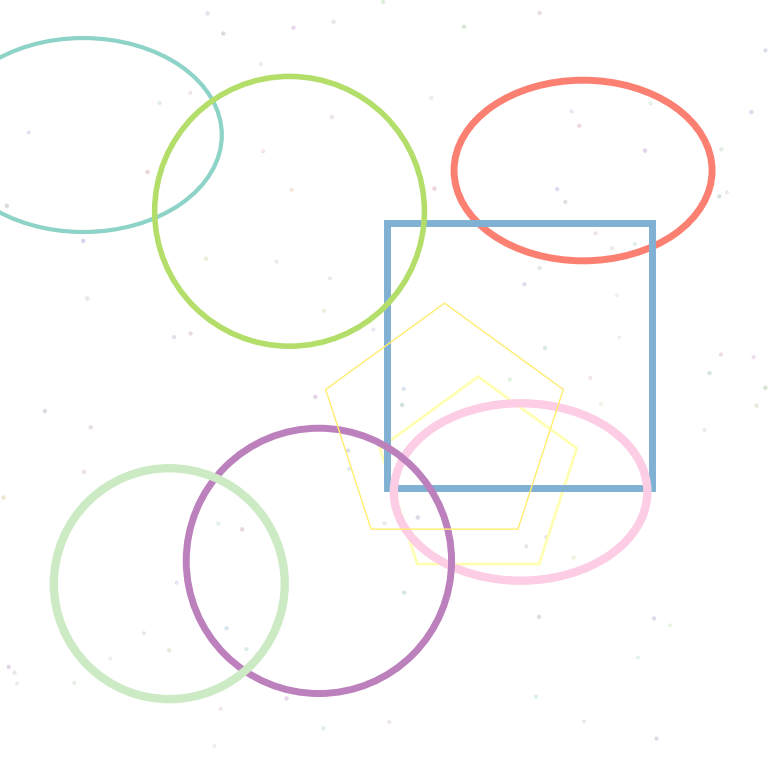[{"shape": "oval", "thickness": 1.5, "radius": 0.9, "center": [0.108, 0.825]}, {"shape": "pentagon", "thickness": 1, "radius": 0.67, "center": [0.621, 0.376]}, {"shape": "oval", "thickness": 2.5, "radius": 0.84, "center": [0.757, 0.779]}, {"shape": "square", "thickness": 2.5, "radius": 0.86, "center": [0.675, 0.538]}, {"shape": "circle", "thickness": 2, "radius": 0.88, "center": [0.376, 0.726]}, {"shape": "oval", "thickness": 3, "radius": 0.82, "center": [0.676, 0.361]}, {"shape": "circle", "thickness": 2.5, "radius": 0.86, "center": [0.414, 0.272]}, {"shape": "circle", "thickness": 3, "radius": 0.75, "center": [0.22, 0.242]}, {"shape": "pentagon", "thickness": 0.5, "radius": 0.81, "center": [0.577, 0.444]}]